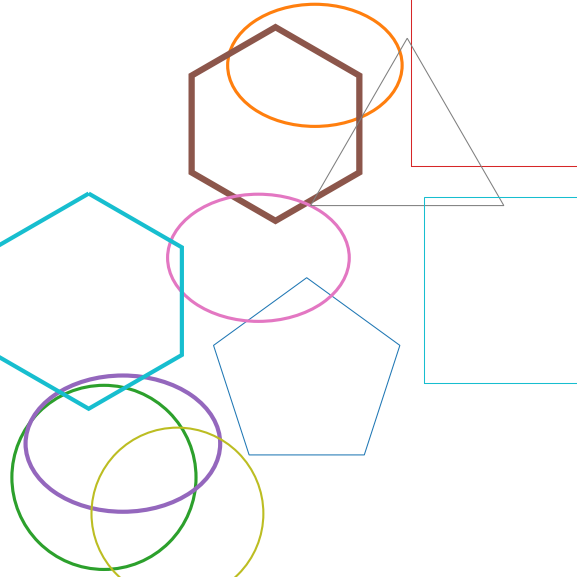[{"shape": "pentagon", "thickness": 0.5, "radius": 0.85, "center": [0.531, 0.349]}, {"shape": "oval", "thickness": 1.5, "radius": 0.76, "center": [0.545, 0.886]}, {"shape": "circle", "thickness": 1.5, "radius": 0.8, "center": [0.18, 0.172]}, {"shape": "square", "thickness": 0.5, "radius": 0.84, "center": [0.881, 0.88]}, {"shape": "oval", "thickness": 2, "radius": 0.84, "center": [0.213, 0.231]}, {"shape": "hexagon", "thickness": 3, "radius": 0.84, "center": [0.477, 0.784]}, {"shape": "oval", "thickness": 1.5, "radius": 0.79, "center": [0.447, 0.553]}, {"shape": "triangle", "thickness": 0.5, "radius": 0.97, "center": [0.705, 0.74]}, {"shape": "circle", "thickness": 1, "radius": 0.74, "center": [0.307, 0.11]}, {"shape": "hexagon", "thickness": 2, "radius": 0.93, "center": [0.154, 0.478]}, {"shape": "square", "thickness": 0.5, "radius": 0.81, "center": [0.896, 0.497]}]